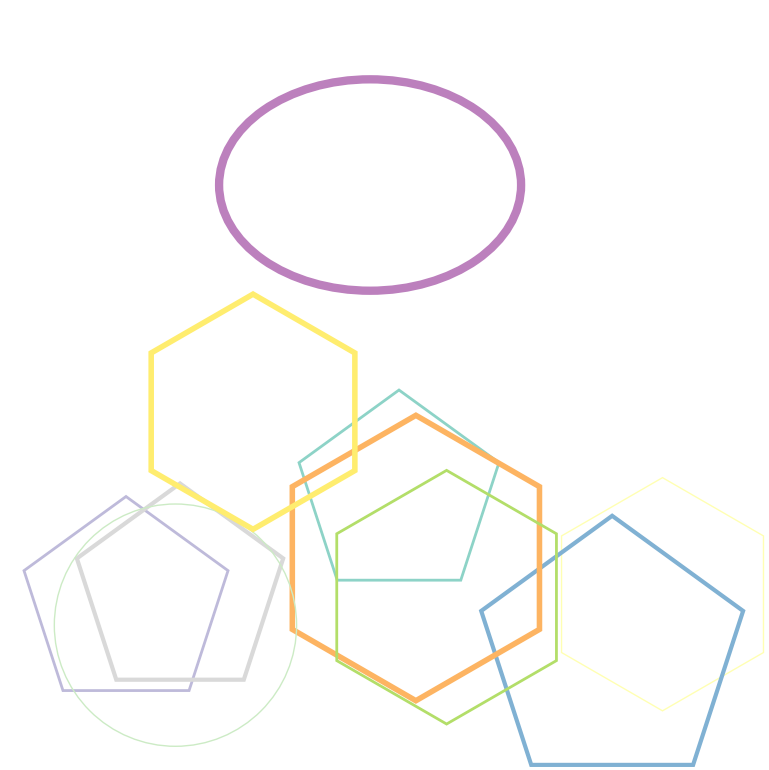[{"shape": "pentagon", "thickness": 1, "radius": 0.68, "center": [0.518, 0.357]}, {"shape": "hexagon", "thickness": 0.5, "radius": 0.76, "center": [0.86, 0.228]}, {"shape": "pentagon", "thickness": 1, "radius": 0.7, "center": [0.164, 0.216]}, {"shape": "pentagon", "thickness": 1.5, "radius": 0.89, "center": [0.795, 0.151]}, {"shape": "hexagon", "thickness": 2, "radius": 0.93, "center": [0.54, 0.275]}, {"shape": "hexagon", "thickness": 1, "radius": 0.82, "center": [0.58, 0.224]}, {"shape": "pentagon", "thickness": 1.5, "radius": 0.7, "center": [0.234, 0.231]}, {"shape": "oval", "thickness": 3, "radius": 0.98, "center": [0.481, 0.76]}, {"shape": "circle", "thickness": 0.5, "radius": 0.79, "center": [0.228, 0.188]}, {"shape": "hexagon", "thickness": 2, "radius": 0.76, "center": [0.329, 0.465]}]